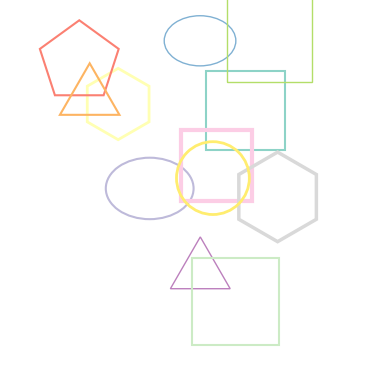[{"shape": "square", "thickness": 1.5, "radius": 0.51, "center": [0.638, 0.712]}, {"shape": "hexagon", "thickness": 2, "radius": 0.46, "center": [0.307, 0.73]}, {"shape": "oval", "thickness": 1.5, "radius": 0.57, "center": [0.389, 0.511]}, {"shape": "pentagon", "thickness": 1.5, "radius": 0.54, "center": [0.206, 0.84]}, {"shape": "oval", "thickness": 1, "radius": 0.47, "center": [0.52, 0.894]}, {"shape": "triangle", "thickness": 1.5, "radius": 0.45, "center": [0.233, 0.746]}, {"shape": "square", "thickness": 1, "radius": 0.55, "center": [0.7, 0.897]}, {"shape": "square", "thickness": 3, "radius": 0.46, "center": [0.561, 0.57]}, {"shape": "hexagon", "thickness": 2.5, "radius": 0.58, "center": [0.721, 0.489]}, {"shape": "triangle", "thickness": 1, "radius": 0.45, "center": [0.52, 0.295]}, {"shape": "square", "thickness": 1.5, "radius": 0.57, "center": [0.613, 0.216]}, {"shape": "circle", "thickness": 2, "radius": 0.47, "center": [0.553, 0.537]}]